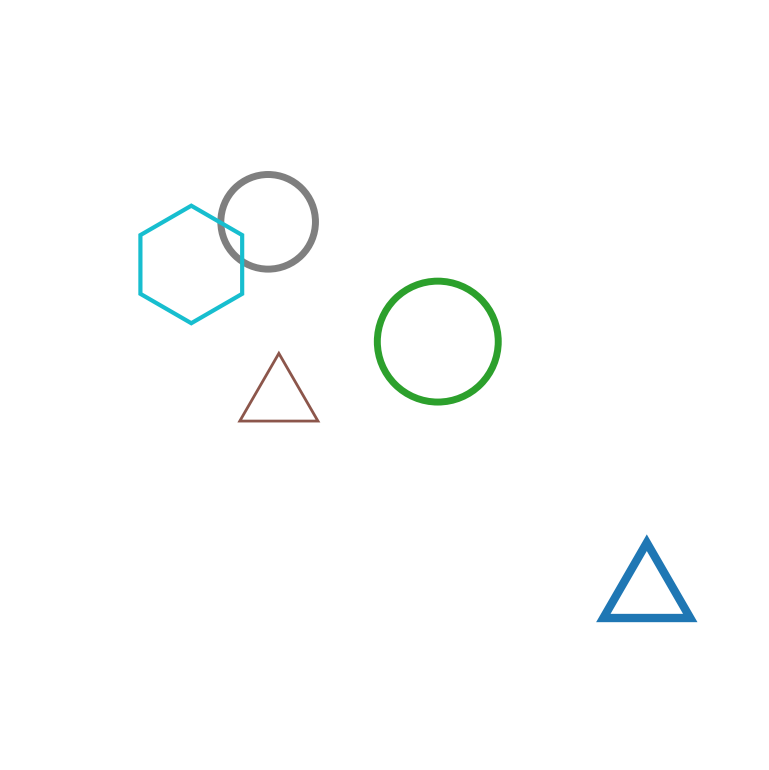[{"shape": "triangle", "thickness": 3, "radius": 0.33, "center": [0.84, 0.23]}, {"shape": "circle", "thickness": 2.5, "radius": 0.39, "center": [0.569, 0.556]}, {"shape": "triangle", "thickness": 1, "radius": 0.29, "center": [0.362, 0.482]}, {"shape": "circle", "thickness": 2.5, "radius": 0.31, "center": [0.348, 0.712]}, {"shape": "hexagon", "thickness": 1.5, "radius": 0.38, "center": [0.248, 0.657]}]